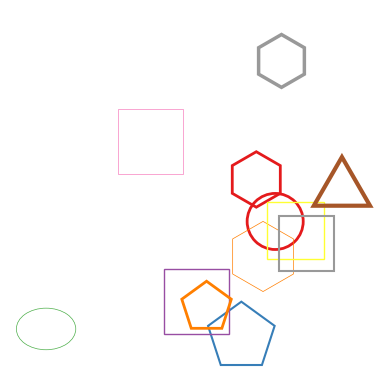[{"shape": "circle", "thickness": 2, "radius": 0.36, "center": [0.715, 0.425]}, {"shape": "hexagon", "thickness": 2, "radius": 0.36, "center": [0.666, 0.534]}, {"shape": "pentagon", "thickness": 1.5, "radius": 0.45, "center": [0.627, 0.125]}, {"shape": "oval", "thickness": 0.5, "radius": 0.39, "center": [0.12, 0.146]}, {"shape": "square", "thickness": 1, "radius": 0.42, "center": [0.51, 0.216]}, {"shape": "pentagon", "thickness": 2, "radius": 0.34, "center": [0.537, 0.202]}, {"shape": "hexagon", "thickness": 0.5, "radius": 0.46, "center": [0.683, 0.334]}, {"shape": "square", "thickness": 1, "radius": 0.37, "center": [0.768, 0.402]}, {"shape": "triangle", "thickness": 3, "radius": 0.42, "center": [0.888, 0.508]}, {"shape": "square", "thickness": 0.5, "radius": 0.42, "center": [0.391, 0.632]}, {"shape": "square", "thickness": 1.5, "radius": 0.36, "center": [0.795, 0.367]}, {"shape": "hexagon", "thickness": 2.5, "radius": 0.34, "center": [0.731, 0.842]}]